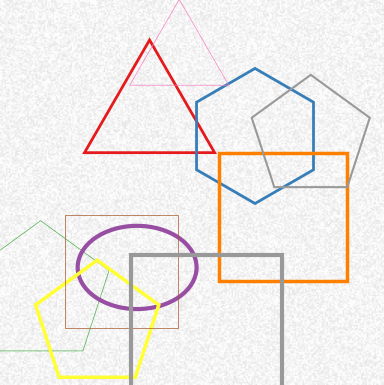[{"shape": "triangle", "thickness": 2, "radius": 0.98, "center": [0.388, 0.701]}, {"shape": "hexagon", "thickness": 2, "radius": 0.88, "center": [0.662, 0.647]}, {"shape": "pentagon", "thickness": 0.5, "radius": 0.93, "center": [0.106, 0.24]}, {"shape": "oval", "thickness": 3, "radius": 0.77, "center": [0.356, 0.305]}, {"shape": "square", "thickness": 2.5, "radius": 0.83, "center": [0.735, 0.437]}, {"shape": "pentagon", "thickness": 2.5, "radius": 0.84, "center": [0.252, 0.156]}, {"shape": "square", "thickness": 0.5, "radius": 0.73, "center": [0.316, 0.294]}, {"shape": "triangle", "thickness": 0.5, "radius": 0.74, "center": [0.466, 0.853]}, {"shape": "square", "thickness": 3, "radius": 0.98, "center": [0.536, 0.142]}, {"shape": "pentagon", "thickness": 1.5, "radius": 0.81, "center": [0.807, 0.644]}]